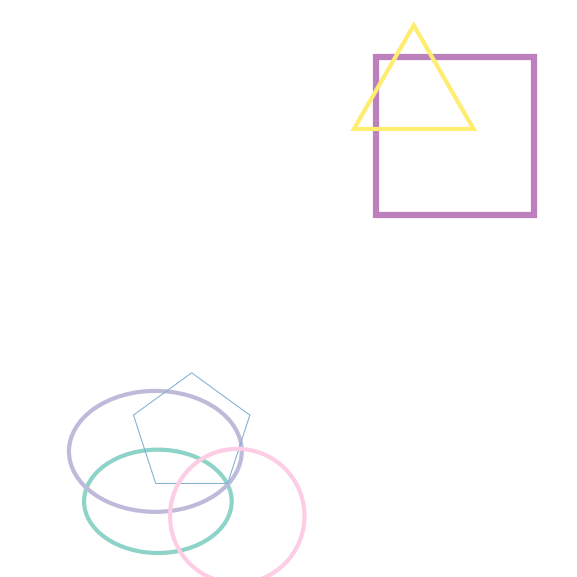[{"shape": "oval", "thickness": 2, "radius": 0.64, "center": [0.273, 0.131]}, {"shape": "oval", "thickness": 2, "radius": 0.75, "center": [0.269, 0.218]}, {"shape": "pentagon", "thickness": 0.5, "radius": 0.53, "center": [0.332, 0.248]}, {"shape": "circle", "thickness": 2, "radius": 0.58, "center": [0.411, 0.106]}, {"shape": "square", "thickness": 3, "radius": 0.68, "center": [0.788, 0.763]}, {"shape": "triangle", "thickness": 2, "radius": 0.6, "center": [0.716, 0.836]}]